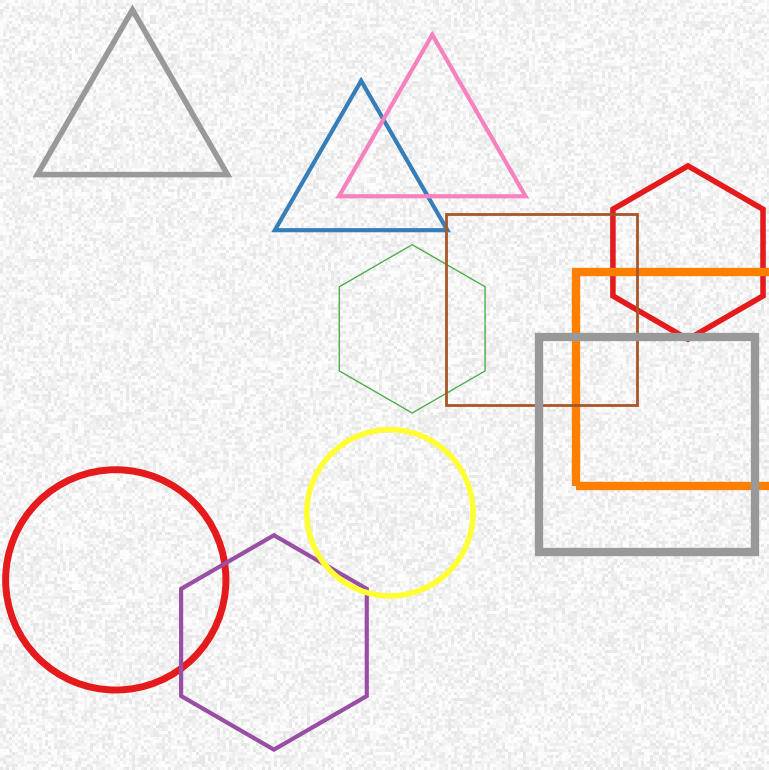[{"shape": "circle", "thickness": 2.5, "radius": 0.72, "center": [0.15, 0.247]}, {"shape": "hexagon", "thickness": 2, "radius": 0.56, "center": [0.893, 0.672]}, {"shape": "triangle", "thickness": 1.5, "radius": 0.65, "center": [0.469, 0.766]}, {"shape": "hexagon", "thickness": 0.5, "radius": 0.55, "center": [0.535, 0.573]}, {"shape": "hexagon", "thickness": 1.5, "radius": 0.7, "center": [0.356, 0.166]}, {"shape": "square", "thickness": 3, "radius": 0.7, "center": [0.887, 0.508]}, {"shape": "circle", "thickness": 2, "radius": 0.54, "center": [0.506, 0.334]}, {"shape": "square", "thickness": 1, "radius": 0.62, "center": [0.703, 0.598]}, {"shape": "triangle", "thickness": 1.5, "radius": 0.7, "center": [0.561, 0.815]}, {"shape": "triangle", "thickness": 2, "radius": 0.71, "center": [0.172, 0.845]}, {"shape": "square", "thickness": 3, "radius": 0.7, "center": [0.84, 0.423]}]